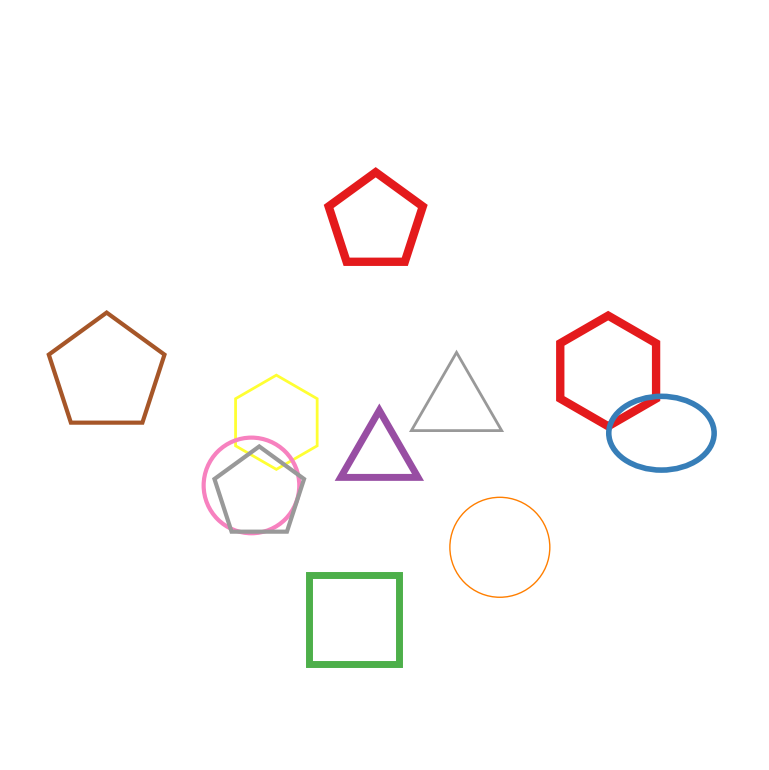[{"shape": "hexagon", "thickness": 3, "radius": 0.36, "center": [0.79, 0.518]}, {"shape": "pentagon", "thickness": 3, "radius": 0.32, "center": [0.488, 0.712]}, {"shape": "oval", "thickness": 2, "radius": 0.34, "center": [0.859, 0.437]}, {"shape": "square", "thickness": 2.5, "radius": 0.29, "center": [0.46, 0.195]}, {"shape": "triangle", "thickness": 2.5, "radius": 0.29, "center": [0.493, 0.409]}, {"shape": "circle", "thickness": 0.5, "radius": 0.32, "center": [0.649, 0.289]}, {"shape": "hexagon", "thickness": 1, "radius": 0.31, "center": [0.359, 0.452]}, {"shape": "pentagon", "thickness": 1.5, "radius": 0.4, "center": [0.138, 0.515]}, {"shape": "circle", "thickness": 1.5, "radius": 0.31, "center": [0.327, 0.37]}, {"shape": "triangle", "thickness": 1, "radius": 0.34, "center": [0.593, 0.475]}, {"shape": "pentagon", "thickness": 1.5, "radius": 0.31, "center": [0.337, 0.359]}]